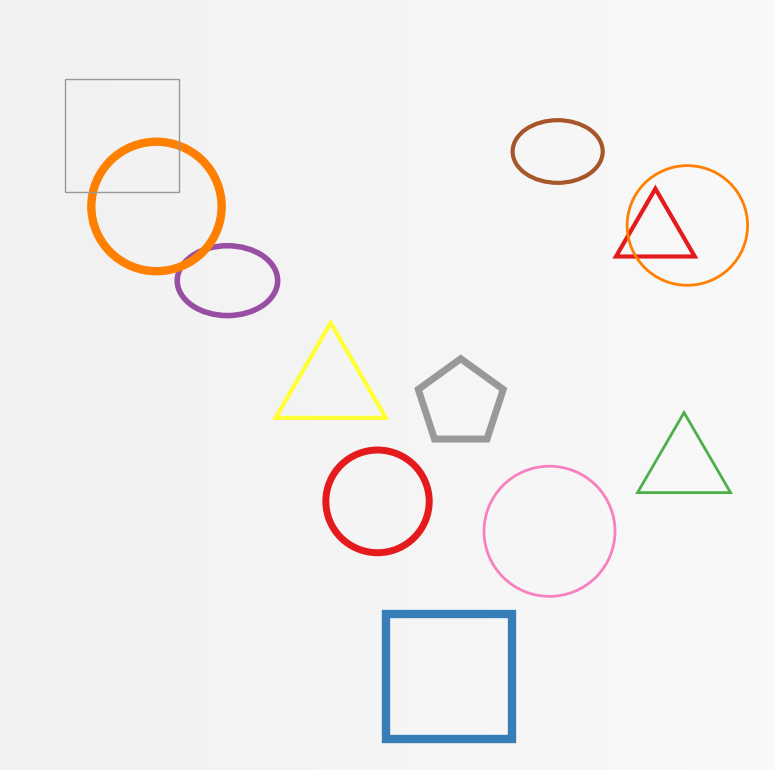[{"shape": "circle", "thickness": 2.5, "radius": 0.33, "center": [0.487, 0.349]}, {"shape": "triangle", "thickness": 1.5, "radius": 0.29, "center": [0.846, 0.696]}, {"shape": "square", "thickness": 3, "radius": 0.41, "center": [0.579, 0.121]}, {"shape": "triangle", "thickness": 1, "radius": 0.35, "center": [0.883, 0.395]}, {"shape": "oval", "thickness": 2, "radius": 0.32, "center": [0.293, 0.636]}, {"shape": "circle", "thickness": 1, "radius": 0.39, "center": [0.887, 0.707]}, {"shape": "circle", "thickness": 3, "radius": 0.42, "center": [0.202, 0.732]}, {"shape": "triangle", "thickness": 1.5, "radius": 0.41, "center": [0.427, 0.498]}, {"shape": "oval", "thickness": 1.5, "radius": 0.29, "center": [0.72, 0.803]}, {"shape": "circle", "thickness": 1, "radius": 0.42, "center": [0.709, 0.31]}, {"shape": "pentagon", "thickness": 2.5, "radius": 0.29, "center": [0.595, 0.476]}, {"shape": "square", "thickness": 0.5, "radius": 0.37, "center": [0.158, 0.824]}]